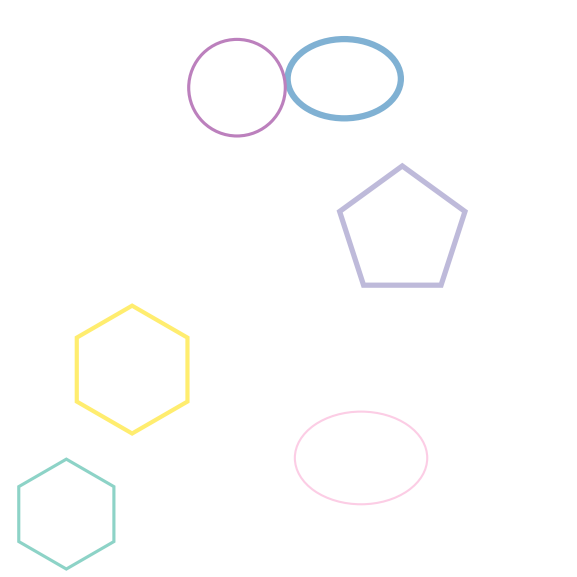[{"shape": "hexagon", "thickness": 1.5, "radius": 0.48, "center": [0.115, 0.109]}, {"shape": "pentagon", "thickness": 2.5, "radius": 0.57, "center": [0.697, 0.598]}, {"shape": "oval", "thickness": 3, "radius": 0.49, "center": [0.596, 0.863]}, {"shape": "oval", "thickness": 1, "radius": 0.57, "center": [0.625, 0.206]}, {"shape": "circle", "thickness": 1.5, "radius": 0.42, "center": [0.41, 0.847]}, {"shape": "hexagon", "thickness": 2, "radius": 0.55, "center": [0.229, 0.359]}]